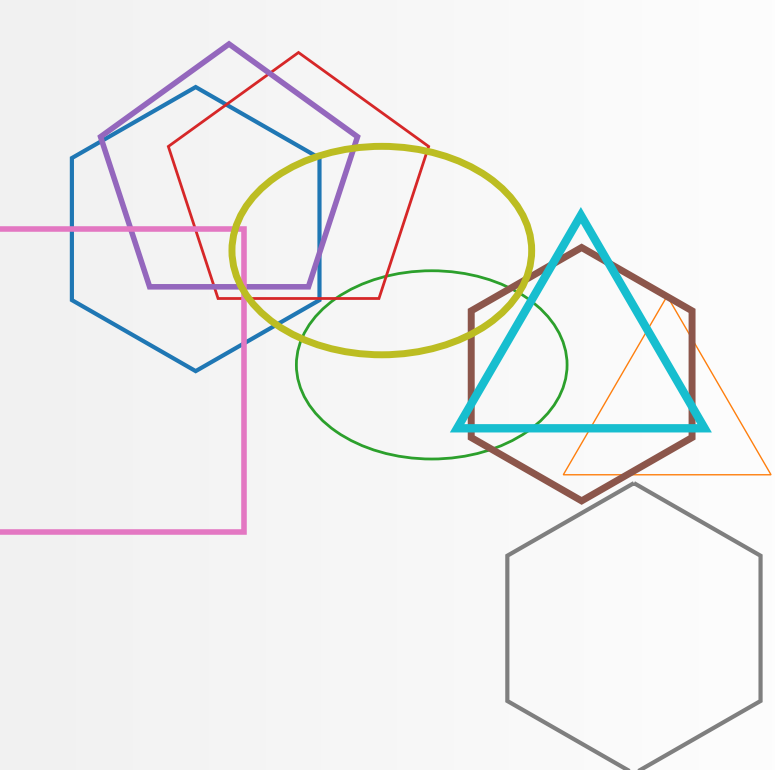[{"shape": "hexagon", "thickness": 1.5, "radius": 0.92, "center": [0.253, 0.702]}, {"shape": "triangle", "thickness": 0.5, "radius": 0.77, "center": [0.861, 0.461]}, {"shape": "oval", "thickness": 1, "radius": 0.87, "center": [0.557, 0.526]}, {"shape": "pentagon", "thickness": 1, "radius": 0.88, "center": [0.385, 0.755]}, {"shape": "pentagon", "thickness": 2, "radius": 0.87, "center": [0.296, 0.769]}, {"shape": "hexagon", "thickness": 2.5, "radius": 0.82, "center": [0.751, 0.514]}, {"shape": "square", "thickness": 2, "radius": 0.98, "center": [0.119, 0.506]}, {"shape": "hexagon", "thickness": 1.5, "radius": 0.94, "center": [0.818, 0.184]}, {"shape": "oval", "thickness": 2.5, "radius": 0.97, "center": [0.493, 0.675]}, {"shape": "triangle", "thickness": 3, "radius": 0.92, "center": [0.75, 0.536]}]